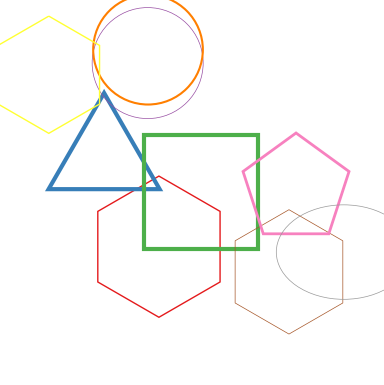[{"shape": "hexagon", "thickness": 1, "radius": 0.92, "center": [0.413, 0.359]}, {"shape": "triangle", "thickness": 3, "radius": 0.83, "center": [0.27, 0.592]}, {"shape": "square", "thickness": 3, "radius": 0.74, "center": [0.522, 0.501]}, {"shape": "circle", "thickness": 0.5, "radius": 0.72, "center": [0.384, 0.836]}, {"shape": "circle", "thickness": 1.5, "radius": 0.71, "center": [0.384, 0.871]}, {"shape": "hexagon", "thickness": 1, "radius": 0.76, "center": [0.127, 0.806]}, {"shape": "hexagon", "thickness": 0.5, "radius": 0.81, "center": [0.751, 0.294]}, {"shape": "pentagon", "thickness": 2, "radius": 0.72, "center": [0.769, 0.51]}, {"shape": "oval", "thickness": 0.5, "radius": 0.88, "center": [0.893, 0.345]}]